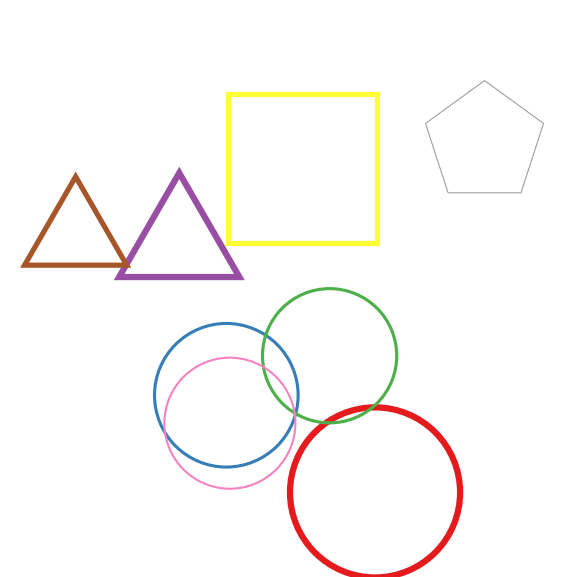[{"shape": "circle", "thickness": 3, "radius": 0.74, "center": [0.649, 0.146]}, {"shape": "circle", "thickness": 1.5, "radius": 0.62, "center": [0.392, 0.315]}, {"shape": "circle", "thickness": 1.5, "radius": 0.58, "center": [0.571, 0.383]}, {"shape": "triangle", "thickness": 3, "radius": 0.6, "center": [0.31, 0.579]}, {"shape": "square", "thickness": 2.5, "radius": 0.64, "center": [0.524, 0.707]}, {"shape": "triangle", "thickness": 2.5, "radius": 0.51, "center": [0.131, 0.591]}, {"shape": "circle", "thickness": 1, "radius": 0.57, "center": [0.398, 0.266]}, {"shape": "pentagon", "thickness": 0.5, "radius": 0.54, "center": [0.839, 0.752]}]